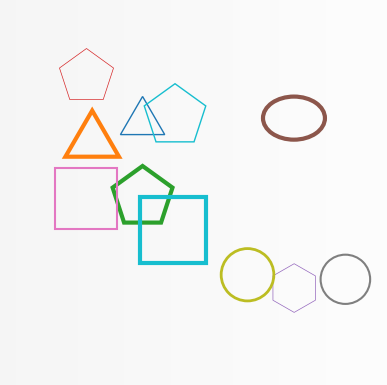[{"shape": "triangle", "thickness": 1, "radius": 0.33, "center": [0.368, 0.683]}, {"shape": "triangle", "thickness": 3, "radius": 0.4, "center": [0.238, 0.633]}, {"shape": "pentagon", "thickness": 3, "radius": 0.41, "center": [0.368, 0.488]}, {"shape": "pentagon", "thickness": 0.5, "radius": 0.37, "center": [0.223, 0.801]}, {"shape": "hexagon", "thickness": 0.5, "radius": 0.32, "center": [0.759, 0.252]}, {"shape": "oval", "thickness": 3, "radius": 0.4, "center": [0.759, 0.693]}, {"shape": "square", "thickness": 1.5, "radius": 0.4, "center": [0.223, 0.484]}, {"shape": "circle", "thickness": 1.5, "radius": 0.32, "center": [0.891, 0.275]}, {"shape": "circle", "thickness": 2, "radius": 0.34, "center": [0.639, 0.286]}, {"shape": "pentagon", "thickness": 1, "radius": 0.42, "center": [0.452, 0.699]}, {"shape": "square", "thickness": 3, "radius": 0.43, "center": [0.447, 0.403]}]